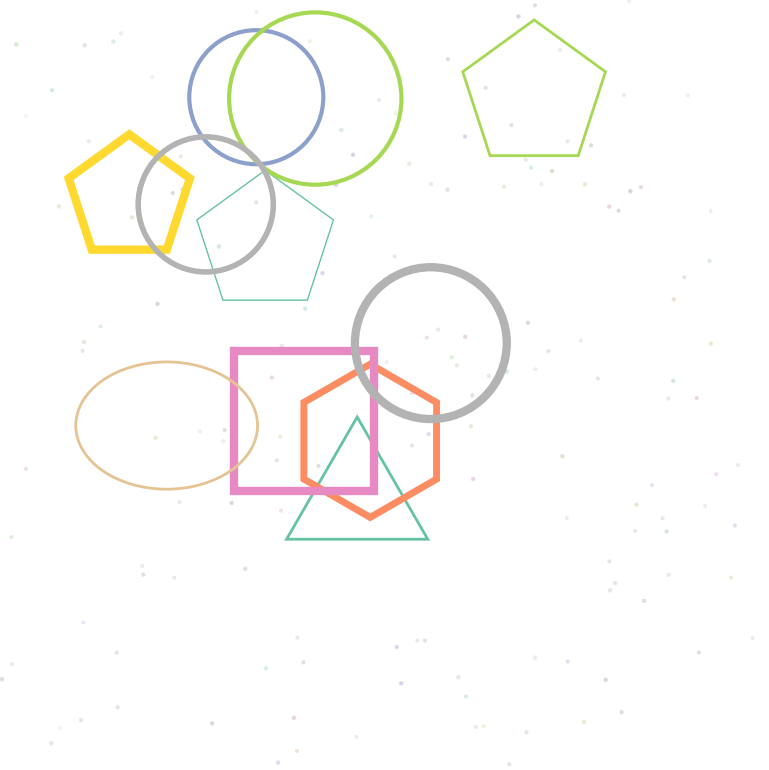[{"shape": "pentagon", "thickness": 0.5, "radius": 0.47, "center": [0.344, 0.686]}, {"shape": "triangle", "thickness": 1, "radius": 0.53, "center": [0.464, 0.353]}, {"shape": "hexagon", "thickness": 2.5, "radius": 0.5, "center": [0.481, 0.428]}, {"shape": "circle", "thickness": 1.5, "radius": 0.44, "center": [0.333, 0.874]}, {"shape": "square", "thickness": 3, "radius": 0.45, "center": [0.395, 0.453]}, {"shape": "circle", "thickness": 1.5, "radius": 0.56, "center": [0.409, 0.872]}, {"shape": "pentagon", "thickness": 1, "radius": 0.49, "center": [0.694, 0.877]}, {"shape": "pentagon", "thickness": 3, "radius": 0.41, "center": [0.168, 0.743]}, {"shape": "oval", "thickness": 1, "radius": 0.59, "center": [0.216, 0.447]}, {"shape": "circle", "thickness": 2, "radius": 0.44, "center": [0.267, 0.735]}, {"shape": "circle", "thickness": 3, "radius": 0.49, "center": [0.56, 0.554]}]